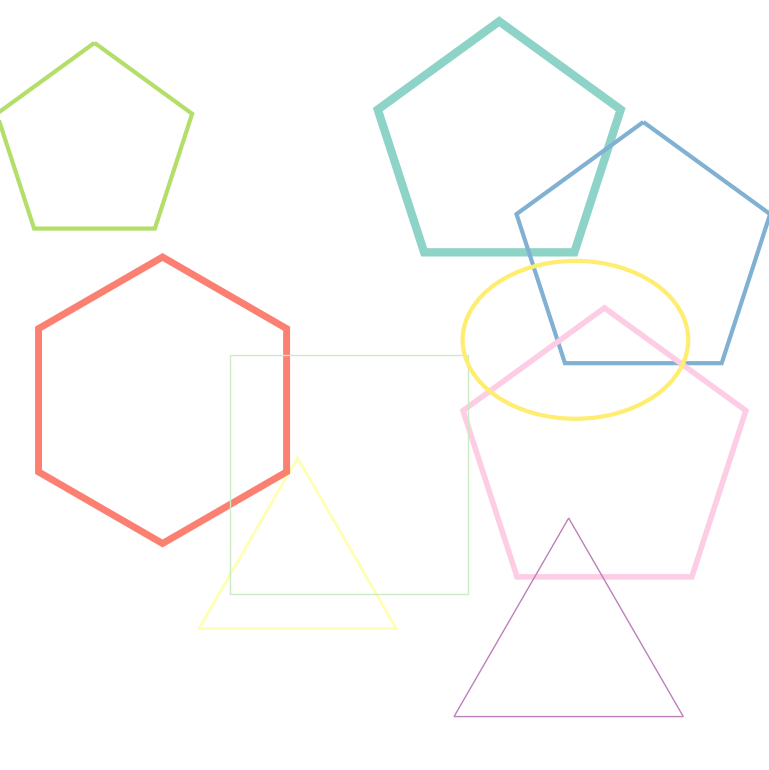[{"shape": "pentagon", "thickness": 3, "radius": 0.83, "center": [0.648, 0.806]}, {"shape": "triangle", "thickness": 1, "radius": 0.74, "center": [0.386, 0.258]}, {"shape": "hexagon", "thickness": 2.5, "radius": 0.93, "center": [0.211, 0.48]}, {"shape": "pentagon", "thickness": 1.5, "radius": 0.87, "center": [0.835, 0.668]}, {"shape": "pentagon", "thickness": 1.5, "radius": 0.67, "center": [0.123, 0.811]}, {"shape": "pentagon", "thickness": 2, "radius": 0.97, "center": [0.785, 0.407]}, {"shape": "triangle", "thickness": 0.5, "radius": 0.86, "center": [0.739, 0.155]}, {"shape": "square", "thickness": 0.5, "radius": 0.77, "center": [0.454, 0.384]}, {"shape": "oval", "thickness": 1.5, "radius": 0.73, "center": [0.747, 0.559]}]